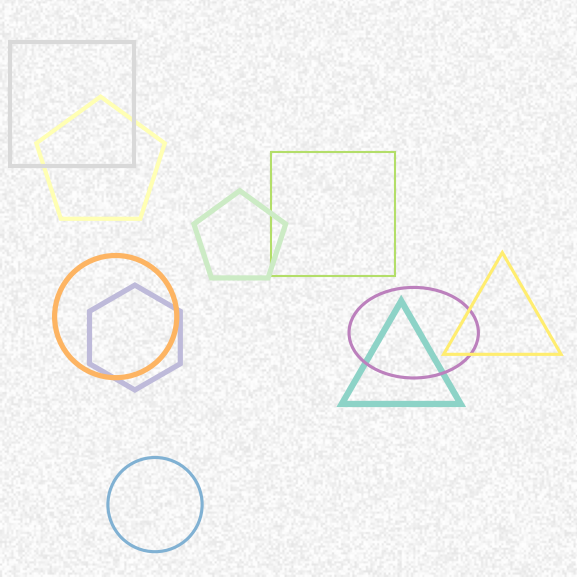[{"shape": "triangle", "thickness": 3, "radius": 0.59, "center": [0.695, 0.359]}, {"shape": "pentagon", "thickness": 2, "radius": 0.58, "center": [0.174, 0.715]}, {"shape": "hexagon", "thickness": 2.5, "radius": 0.45, "center": [0.234, 0.415]}, {"shape": "circle", "thickness": 1.5, "radius": 0.41, "center": [0.268, 0.125]}, {"shape": "circle", "thickness": 2.5, "radius": 0.53, "center": [0.2, 0.451]}, {"shape": "square", "thickness": 1, "radius": 0.54, "center": [0.577, 0.629]}, {"shape": "square", "thickness": 2, "radius": 0.54, "center": [0.124, 0.819]}, {"shape": "oval", "thickness": 1.5, "radius": 0.56, "center": [0.716, 0.423]}, {"shape": "pentagon", "thickness": 2.5, "radius": 0.42, "center": [0.415, 0.585]}, {"shape": "triangle", "thickness": 1.5, "radius": 0.59, "center": [0.87, 0.444]}]